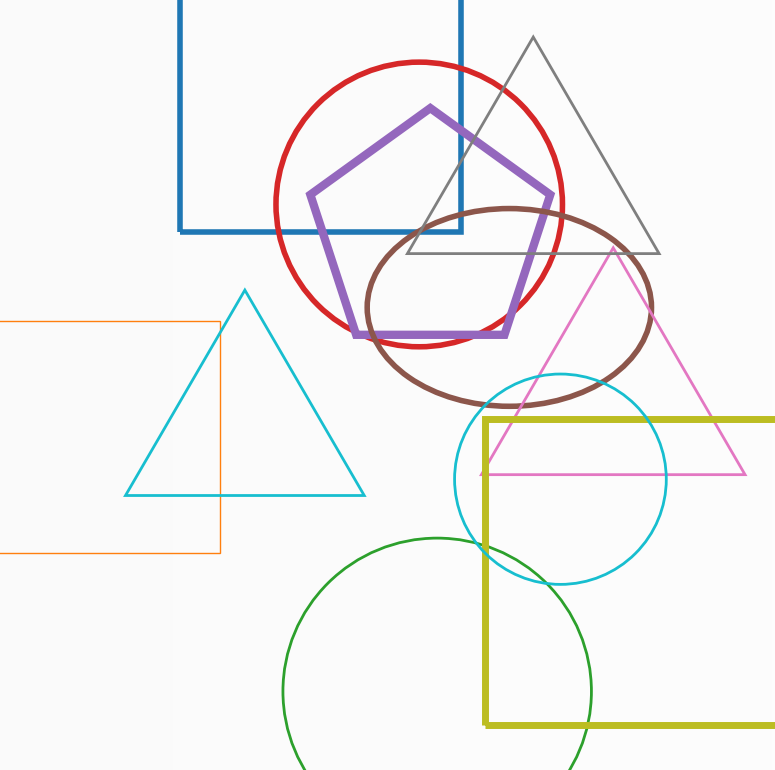[{"shape": "square", "thickness": 2, "radius": 0.91, "center": [0.414, 0.881]}, {"shape": "square", "thickness": 0.5, "radius": 0.75, "center": [0.134, 0.433]}, {"shape": "circle", "thickness": 1, "radius": 1.0, "center": [0.564, 0.102]}, {"shape": "circle", "thickness": 2, "radius": 0.92, "center": [0.541, 0.734]}, {"shape": "pentagon", "thickness": 3, "radius": 0.81, "center": [0.555, 0.697]}, {"shape": "oval", "thickness": 2, "radius": 0.92, "center": [0.657, 0.601]}, {"shape": "triangle", "thickness": 1, "radius": 0.98, "center": [0.791, 0.482]}, {"shape": "triangle", "thickness": 1, "radius": 0.94, "center": [0.688, 0.764]}, {"shape": "square", "thickness": 2.5, "radius": 0.99, "center": [0.824, 0.257]}, {"shape": "circle", "thickness": 1, "radius": 0.68, "center": [0.723, 0.378]}, {"shape": "triangle", "thickness": 1, "radius": 0.89, "center": [0.316, 0.445]}]